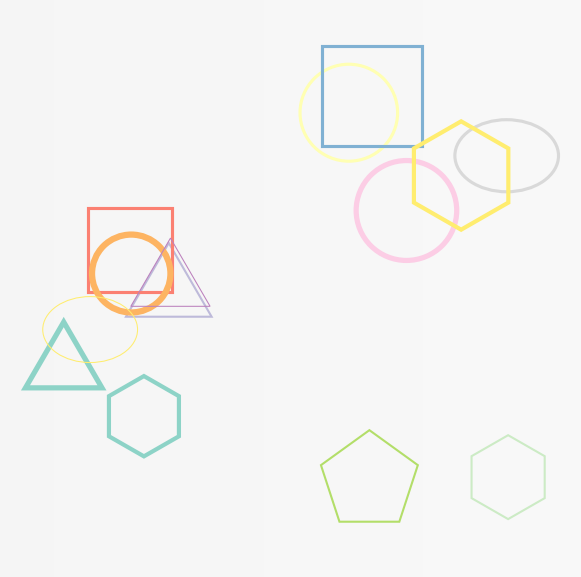[{"shape": "hexagon", "thickness": 2, "radius": 0.35, "center": [0.248, 0.278]}, {"shape": "triangle", "thickness": 2.5, "radius": 0.38, "center": [0.11, 0.366]}, {"shape": "circle", "thickness": 1.5, "radius": 0.42, "center": [0.6, 0.804]}, {"shape": "triangle", "thickness": 1, "radius": 0.43, "center": [0.29, 0.493]}, {"shape": "square", "thickness": 1.5, "radius": 0.36, "center": [0.224, 0.566]}, {"shape": "square", "thickness": 1.5, "radius": 0.43, "center": [0.64, 0.833]}, {"shape": "circle", "thickness": 3, "radius": 0.34, "center": [0.226, 0.526]}, {"shape": "pentagon", "thickness": 1, "radius": 0.44, "center": [0.636, 0.167]}, {"shape": "circle", "thickness": 2.5, "radius": 0.43, "center": [0.699, 0.635]}, {"shape": "oval", "thickness": 1.5, "radius": 0.45, "center": [0.872, 0.729]}, {"shape": "triangle", "thickness": 0.5, "radius": 0.39, "center": [0.293, 0.508]}, {"shape": "hexagon", "thickness": 1, "radius": 0.36, "center": [0.874, 0.173]}, {"shape": "hexagon", "thickness": 2, "radius": 0.47, "center": [0.793, 0.695]}, {"shape": "oval", "thickness": 0.5, "radius": 0.41, "center": [0.155, 0.428]}]